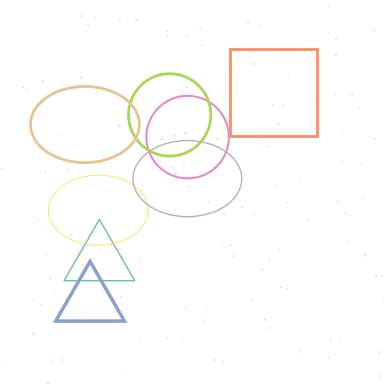[{"shape": "triangle", "thickness": 1, "radius": 0.53, "center": [0.258, 0.324]}, {"shape": "square", "thickness": 2, "radius": 0.57, "center": [0.71, 0.761]}, {"shape": "triangle", "thickness": 2.5, "radius": 0.52, "center": [0.234, 0.218]}, {"shape": "circle", "thickness": 1.5, "radius": 0.54, "center": [0.487, 0.644]}, {"shape": "circle", "thickness": 2, "radius": 0.53, "center": [0.441, 0.702]}, {"shape": "oval", "thickness": 0.5, "radius": 0.65, "center": [0.255, 0.454]}, {"shape": "oval", "thickness": 2, "radius": 0.71, "center": [0.221, 0.676]}, {"shape": "oval", "thickness": 1, "radius": 0.71, "center": [0.487, 0.536]}]